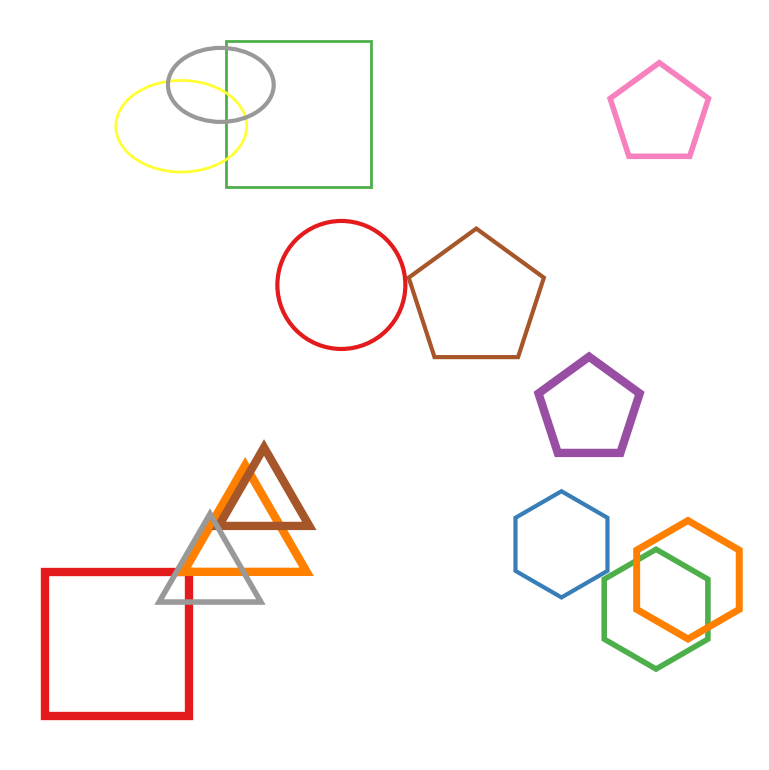[{"shape": "square", "thickness": 3, "radius": 0.47, "center": [0.152, 0.164]}, {"shape": "circle", "thickness": 1.5, "radius": 0.42, "center": [0.443, 0.63]}, {"shape": "hexagon", "thickness": 1.5, "radius": 0.34, "center": [0.729, 0.293]}, {"shape": "square", "thickness": 1, "radius": 0.47, "center": [0.388, 0.852]}, {"shape": "hexagon", "thickness": 2, "radius": 0.39, "center": [0.852, 0.209]}, {"shape": "pentagon", "thickness": 3, "radius": 0.35, "center": [0.765, 0.468]}, {"shape": "hexagon", "thickness": 2.5, "radius": 0.38, "center": [0.893, 0.247]}, {"shape": "triangle", "thickness": 3, "radius": 0.46, "center": [0.318, 0.303]}, {"shape": "oval", "thickness": 1, "radius": 0.42, "center": [0.235, 0.836]}, {"shape": "pentagon", "thickness": 1.5, "radius": 0.46, "center": [0.619, 0.611]}, {"shape": "triangle", "thickness": 3, "radius": 0.34, "center": [0.343, 0.351]}, {"shape": "pentagon", "thickness": 2, "radius": 0.34, "center": [0.856, 0.851]}, {"shape": "oval", "thickness": 1.5, "radius": 0.34, "center": [0.287, 0.89]}, {"shape": "triangle", "thickness": 2, "radius": 0.38, "center": [0.273, 0.256]}]